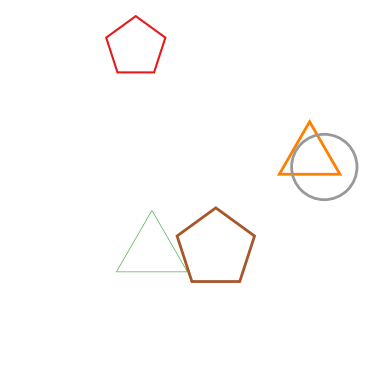[{"shape": "pentagon", "thickness": 1.5, "radius": 0.4, "center": [0.353, 0.877]}, {"shape": "triangle", "thickness": 0.5, "radius": 0.53, "center": [0.395, 0.347]}, {"shape": "triangle", "thickness": 2, "radius": 0.45, "center": [0.804, 0.593]}, {"shape": "pentagon", "thickness": 2, "radius": 0.53, "center": [0.561, 0.354]}, {"shape": "circle", "thickness": 2, "radius": 0.42, "center": [0.842, 0.566]}]